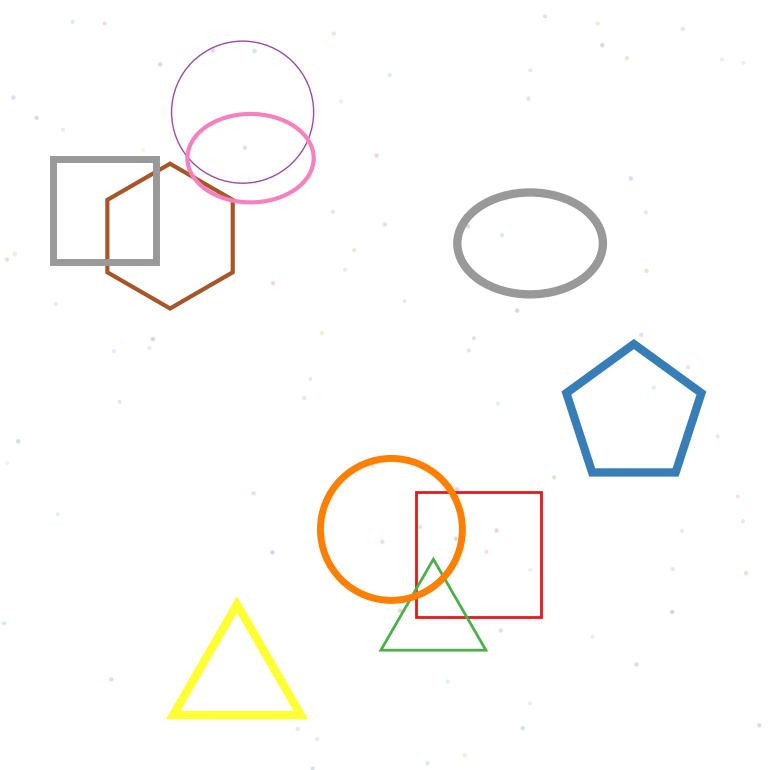[{"shape": "square", "thickness": 1, "radius": 0.41, "center": [0.621, 0.28]}, {"shape": "pentagon", "thickness": 3, "radius": 0.46, "center": [0.823, 0.461]}, {"shape": "triangle", "thickness": 1, "radius": 0.39, "center": [0.563, 0.195]}, {"shape": "circle", "thickness": 0.5, "radius": 0.46, "center": [0.315, 0.854]}, {"shape": "circle", "thickness": 2.5, "radius": 0.46, "center": [0.508, 0.312]}, {"shape": "triangle", "thickness": 3, "radius": 0.48, "center": [0.308, 0.119]}, {"shape": "hexagon", "thickness": 1.5, "radius": 0.47, "center": [0.221, 0.693]}, {"shape": "oval", "thickness": 1.5, "radius": 0.41, "center": [0.325, 0.795]}, {"shape": "oval", "thickness": 3, "radius": 0.47, "center": [0.688, 0.684]}, {"shape": "square", "thickness": 2.5, "radius": 0.33, "center": [0.135, 0.727]}]